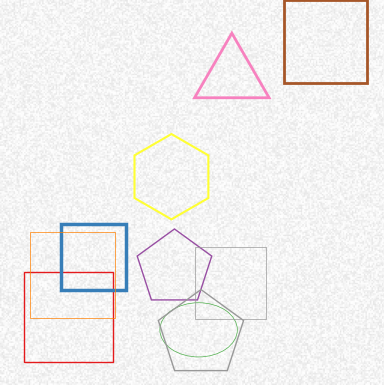[{"shape": "square", "thickness": 1, "radius": 0.58, "center": [0.178, 0.177]}, {"shape": "square", "thickness": 2.5, "radius": 0.43, "center": [0.243, 0.332]}, {"shape": "oval", "thickness": 0.5, "radius": 0.5, "center": [0.516, 0.143]}, {"shape": "pentagon", "thickness": 1, "radius": 0.51, "center": [0.453, 0.303]}, {"shape": "square", "thickness": 0.5, "radius": 0.55, "center": [0.189, 0.286]}, {"shape": "hexagon", "thickness": 1.5, "radius": 0.55, "center": [0.445, 0.541]}, {"shape": "square", "thickness": 2, "radius": 0.54, "center": [0.845, 0.893]}, {"shape": "triangle", "thickness": 2, "radius": 0.56, "center": [0.602, 0.802]}, {"shape": "square", "thickness": 0.5, "radius": 0.46, "center": [0.599, 0.265]}, {"shape": "pentagon", "thickness": 1, "radius": 0.58, "center": [0.522, 0.132]}]